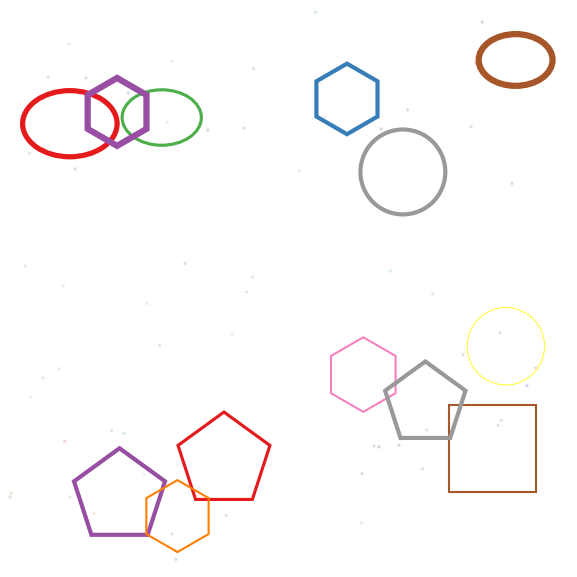[{"shape": "pentagon", "thickness": 1.5, "radius": 0.42, "center": [0.388, 0.202]}, {"shape": "oval", "thickness": 2.5, "radius": 0.41, "center": [0.121, 0.785]}, {"shape": "hexagon", "thickness": 2, "radius": 0.31, "center": [0.601, 0.828]}, {"shape": "oval", "thickness": 1.5, "radius": 0.34, "center": [0.28, 0.796]}, {"shape": "hexagon", "thickness": 3, "radius": 0.29, "center": [0.203, 0.805]}, {"shape": "pentagon", "thickness": 2, "radius": 0.41, "center": [0.207, 0.14]}, {"shape": "hexagon", "thickness": 1, "radius": 0.31, "center": [0.307, 0.105]}, {"shape": "circle", "thickness": 0.5, "radius": 0.33, "center": [0.876, 0.4]}, {"shape": "square", "thickness": 1, "radius": 0.37, "center": [0.853, 0.223]}, {"shape": "oval", "thickness": 3, "radius": 0.32, "center": [0.893, 0.895]}, {"shape": "hexagon", "thickness": 1, "radius": 0.32, "center": [0.629, 0.351]}, {"shape": "pentagon", "thickness": 2, "radius": 0.37, "center": [0.737, 0.3]}, {"shape": "circle", "thickness": 2, "radius": 0.37, "center": [0.698, 0.701]}]